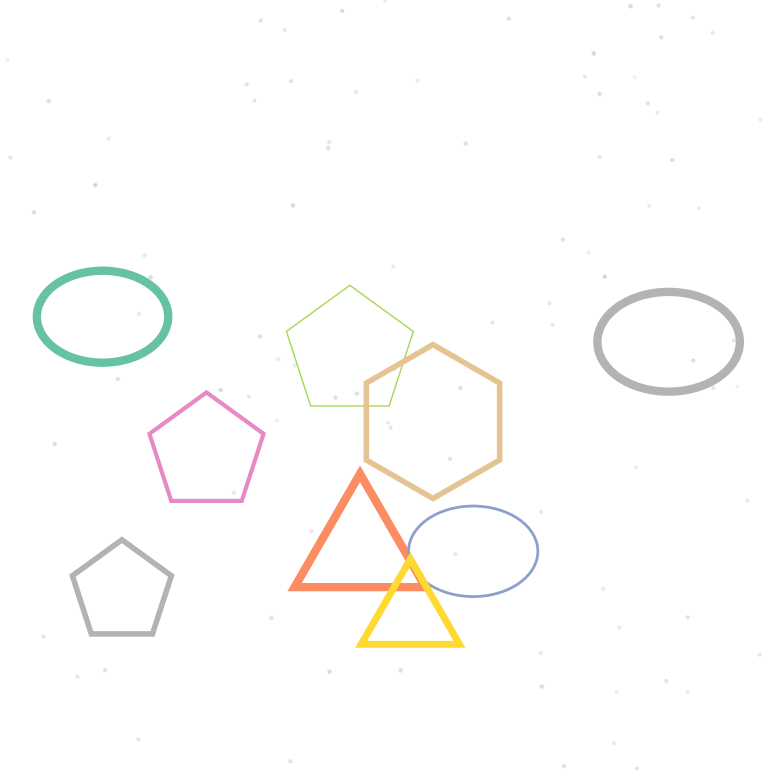[{"shape": "oval", "thickness": 3, "radius": 0.43, "center": [0.133, 0.589]}, {"shape": "triangle", "thickness": 3, "radius": 0.49, "center": [0.468, 0.287]}, {"shape": "oval", "thickness": 1, "radius": 0.42, "center": [0.615, 0.284]}, {"shape": "pentagon", "thickness": 1.5, "radius": 0.39, "center": [0.268, 0.412]}, {"shape": "pentagon", "thickness": 0.5, "radius": 0.43, "center": [0.454, 0.543]}, {"shape": "triangle", "thickness": 2.5, "radius": 0.37, "center": [0.533, 0.2]}, {"shape": "hexagon", "thickness": 2, "radius": 0.5, "center": [0.562, 0.453]}, {"shape": "oval", "thickness": 3, "radius": 0.46, "center": [0.868, 0.556]}, {"shape": "pentagon", "thickness": 2, "radius": 0.34, "center": [0.158, 0.231]}]